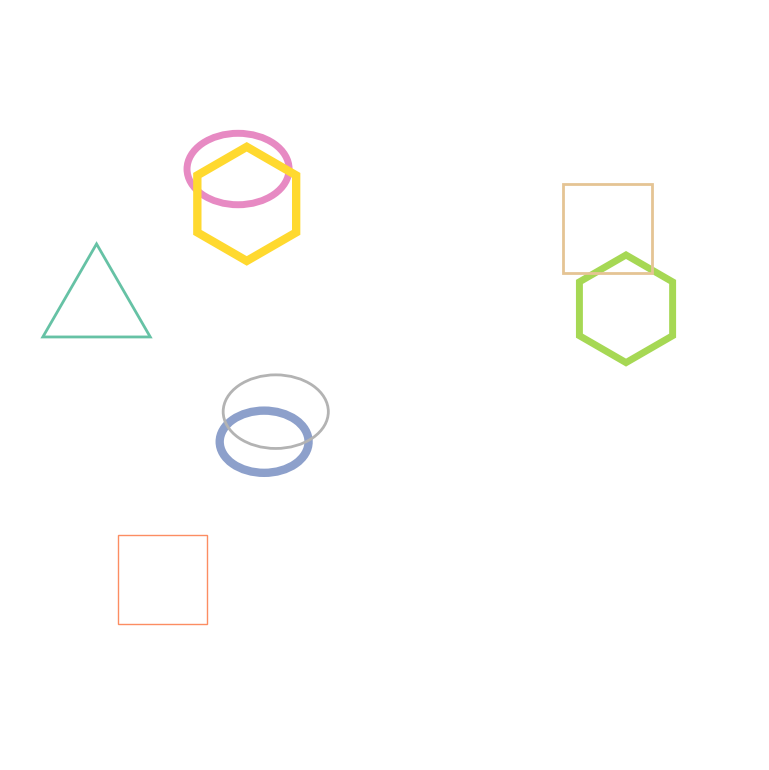[{"shape": "triangle", "thickness": 1, "radius": 0.4, "center": [0.125, 0.603]}, {"shape": "square", "thickness": 0.5, "radius": 0.29, "center": [0.211, 0.247]}, {"shape": "oval", "thickness": 3, "radius": 0.29, "center": [0.343, 0.426]}, {"shape": "oval", "thickness": 2.5, "radius": 0.33, "center": [0.309, 0.78]}, {"shape": "hexagon", "thickness": 2.5, "radius": 0.35, "center": [0.813, 0.599]}, {"shape": "hexagon", "thickness": 3, "radius": 0.37, "center": [0.32, 0.735]}, {"shape": "square", "thickness": 1, "radius": 0.29, "center": [0.789, 0.703]}, {"shape": "oval", "thickness": 1, "radius": 0.34, "center": [0.358, 0.465]}]